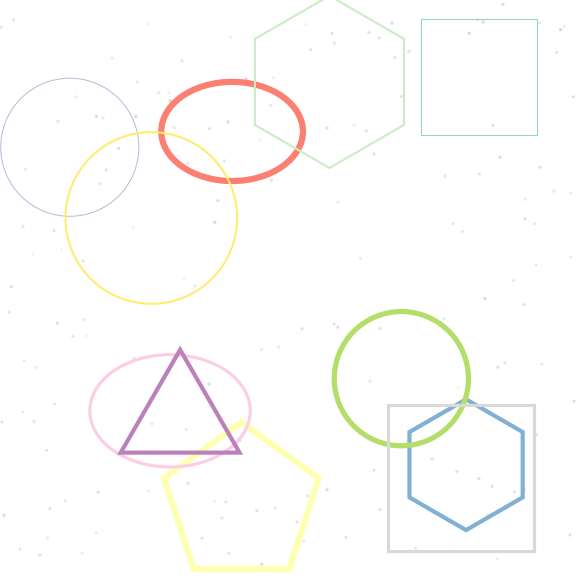[{"shape": "square", "thickness": 0.5, "radius": 0.5, "center": [0.829, 0.866]}, {"shape": "pentagon", "thickness": 3, "radius": 0.7, "center": [0.418, 0.127]}, {"shape": "circle", "thickness": 0.5, "radius": 0.6, "center": [0.121, 0.744]}, {"shape": "oval", "thickness": 3, "radius": 0.61, "center": [0.402, 0.772]}, {"shape": "hexagon", "thickness": 2, "radius": 0.57, "center": [0.807, 0.194]}, {"shape": "circle", "thickness": 2.5, "radius": 0.58, "center": [0.695, 0.343]}, {"shape": "oval", "thickness": 1.5, "radius": 0.69, "center": [0.294, 0.288]}, {"shape": "square", "thickness": 1.5, "radius": 0.63, "center": [0.798, 0.172]}, {"shape": "triangle", "thickness": 2, "radius": 0.59, "center": [0.312, 0.275]}, {"shape": "hexagon", "thickness": 1, "radius": 0.75, "center": [0.57, 0.857]}, {"shape": "circle", "thickness": 1, "radius": 0.74, "center": [0.262, 0.622]}]